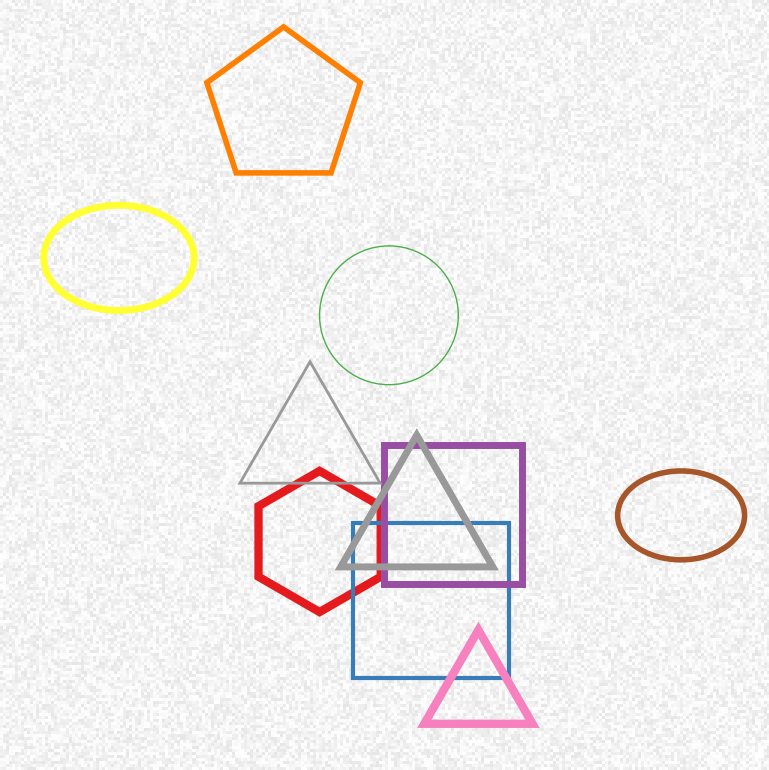[{"shape": "hexagon", "thickness": 3, "radius": 0.46, "center": [0.415, 0.297]}, {"shape": "square", "thickness": 1.5, "radius": 0.51, "center": [0.559, 0.22]}, {"shape": "circle", "thickness": 0.5, "radius": 0.45, "center": [0.505, 0.591]}, {"shape": "square", "thickness": 2.5, "radius": 0.45, "center": [0.589, 0.332]}, {"shape": "pentagon", "thickness": 2, "radius": 0.52, "center": [0.368, 0.86]}, {"shape": "oval", "thickness": 2.5, "radius": 0.49, "center": [0.155, 0.665]}, {"shape": "oval", "thickness": 2, "radius": 0.41, "center": [0.885, 0.331]}, {"shape": "triangle", "thickness": 3, "radius": 0.41, "center": [0.621, 0.101]}, {"shape": "triangle", "thickness": 2.5, "radius": 0.57, "center": [0.541, 0.321]}, {"shape": "triangle", "thickness": 1, "radius": 0.53, "center": [0.403, 0.425]}]